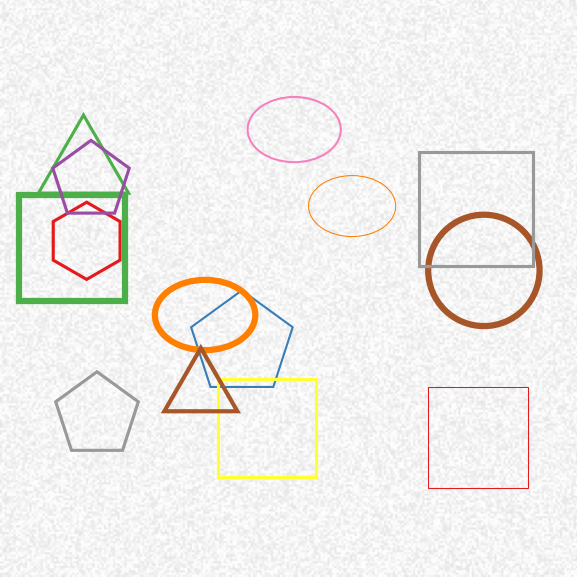[{"shape": "square", "thickness": 0.5, "radius": 0.43, "center": [0.828, 0.242]}, {"shape": "hexagon", "thickness": 1.5, "radius": 0.33, "center": [0.15, 0.582]}, {"shape": "pentagon", "thickness": 1, "radius": 0.46, "center": [0.419, 0.404]}, {"shape": "square", "thickness": 3, "radius": 0.46, "center": [0.124, 0.57]}, {"shape": "triangle", "thickness": 1.5, "radius": 0.45, "center": [0.145, 0.71]}, {"shape": "pentagon", "thickness": 1.5, "radius": 0.35, "center": [0.158, 0.686]}, {"shape": "oval", "thickness": 3, "radius": 0.43, "center": [0.355, 0.454]}, {"shape": "oval", "thickness": 0.5, "radius": 0.38, "center": [0.61, 0.642]}, {"shape": "square", "thickness": 1.5, "radius": 0.42, "center": [0.462, 0.259]}, {"shape": "triangle", "thickness": 2, "radius": 0.37, "center": [0.348, 0.324]}, {"shape": "circle", "thickness": 3, "radius": 0.48, "center": [0.838, 0.531]}, {"shape": "oval", "thickness": 1, "radius": 0.4, "center": [0.509, 0.775]}, {"shape": "pentagon", "thickness": 1.5, "radius": 0.38, "center": [0.168, 0.28]}, {"shape": "square", "thickness": 1.5, "radius": 0.49, "center": [0.824, 0.637]}]